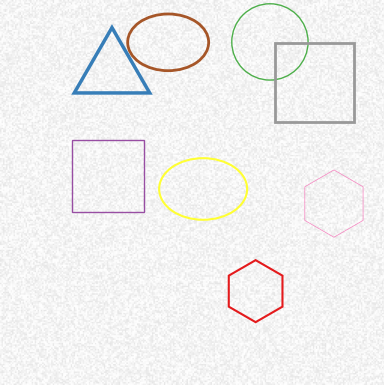[{"shape": "hexagon", "thickness": 1.5, "radius": 0.4, "center": [0.664, 0.244]}, {"shape": "triangle", "thickness": 2.5, "radius": 0.57, "center": [0.291, 0.815]}, {"shape": "circle", "thickness": 1, "radius": 0.5, "center": [0.701, 0.891]}, {"shape": "square", "thickness": 1, "radius": 0.47, "center": [0.281, 0.543]}, {"shape": "oval", "thickness": 1.5, "radius": 0.57, "center": [0.528, 0.509]}, {"shape": "oval", "thickness": 2, "radius": 0.53, "center": [0.437, 0.89]}, {"shape": "hexagon", "thickness": 0.5, "radius": 0.44, "center": [0.867, 0.471]}, {"shape": "square", "thickness": 2, "radius": 0.51, "center": [0.817, 0.785]}]